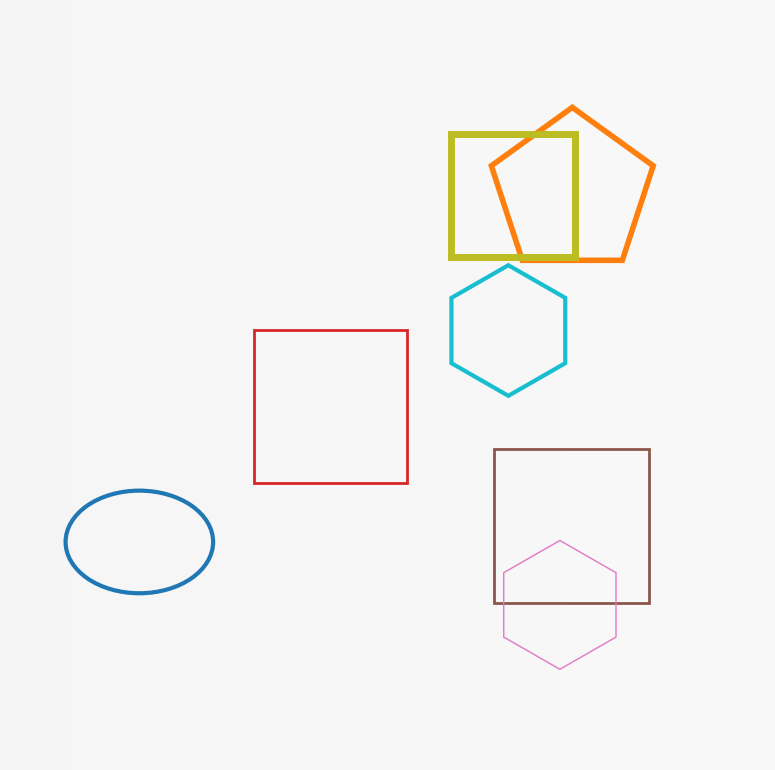[{"shape": "oval", "thickness": 1.5, "radius": 0.48, "center": [0.18, 0.296]}, {"shape": "pentagon", "thickness": 2, "radius": 0.55, "center": [0.738, 0.751]}, {"shape": "square", "thickness": 1, "radius": 0.5, "center": [0.427, 0.472]}, {"shape": "square", "thickness": 1, "radius": 0.5, "center": [0.737, 0.317]}, {"shape": "hexagon", "thickness": 0.5, "radius": 0.42, "center": [0.722, 0.214]}, {"shape": "square", "thickness": 2.5, "radius": 0.4, "center": [0.662, 0.746]}, {"shape": "hexagon", "thickness": 1.5, "radius": 0.42, "center": [0.656, 0.571]}]